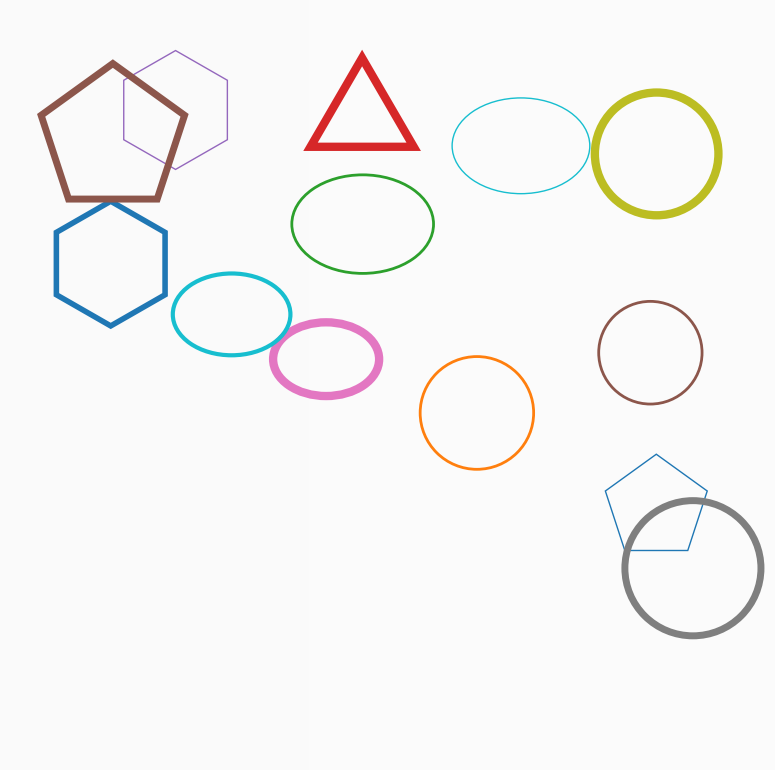[{"shape": "pentagon", "thickness": 0.5, "radius": 0.35, "center": [0.847, 0.341]}, {"shape": "hexagon", "thickness": 2, "radius": 0.4, "center": [0.143, 0.658]}, {"shape": "circle", "thickness": 1, "radius": 0.37, "center": [0.615, 0.464]}, {"shape": "oval", "thickness": 1, "radius": 0.46, "center": [0.468, 0.709]}, {"shape": "triangle", "thickness": 3, "radius": 0.38, "center": [0.467, 0.848]}, {"shape": "hexagon", "thickness": 0.5, "radius": 0.39, "center": [0.227, 0.857]}, {"shape": "circle", "thickness": 1, "radius": 0.33, "center": [0.839, 0.542]}, {"shape": "pentagon", "thickness": 2.5, "radius": 0.49, "center": [0.146, 0.82]}, {"shape": "oval", "thickness": 3, "radius": 0.34, "center": [0.421, 0.534]}, {"shape": "circle", "thickness": 2.5, "radius": 0.44, "center": [0.894, 0.262]}, {"shape": "circle", "thickness": 3, "radius": 0.4, "center": [0.847, 0.8]}, {"shape": "oval", "thickness": 0.5, "radius": 0.44, "center": [0.672, 0.811]}, {"shape": "oval", "thickness": 1.5, "radius": 0.38, "center": [0.299, 0.592]}]